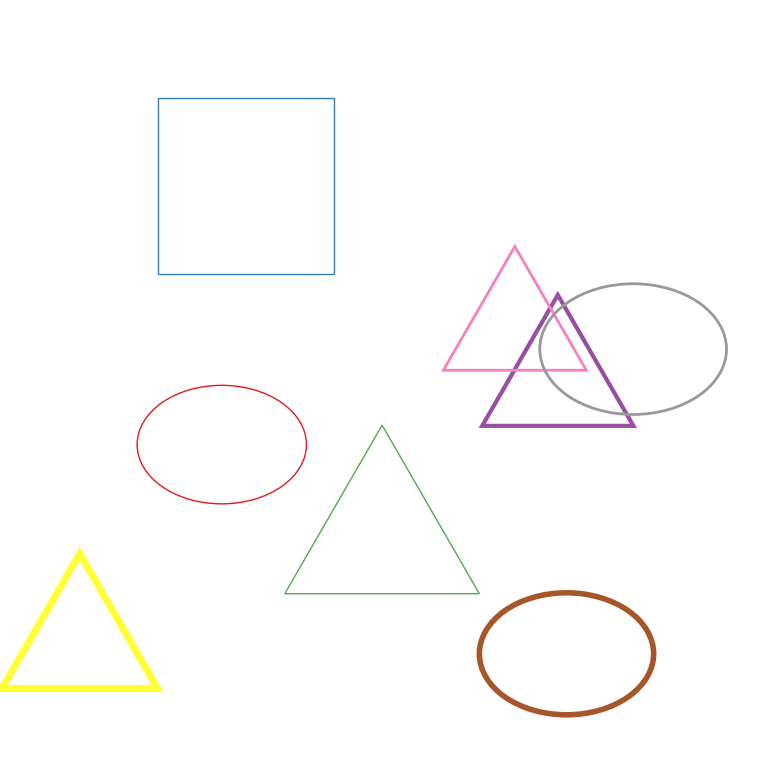[{"shape": "oval", "thickness": 0.5, "radius": 0.55, "center": [0.288, 0.423]}, {"shape": "square", "thickness": 0.5, "radius": 0.57, "center": [0.319, 0.758]}, {"shape": "triangle", "thickness": 0.5, "radius": 0.73, "center": [0.496, 0.302]}, {"shape": "triangle", "thickness": 1.5, "radius": 0.57, "center": [0.724, 0.504]}, {"shape": "triangle", "thickness": 2.5, "radius": 0.58, "center": [0.104, 0.164]}, {"shape": "oval", "thickness": 2, "radius": 0.57, "center": [0.736, 0.151]}, {"shape": "triangle", "thickness": 1, "radius": 0.54, "center": [0.669, 0.573]}, {"shape": "oval", "thickness": 1, "radius": 0.61, "center": [0.822, 0.547]}]